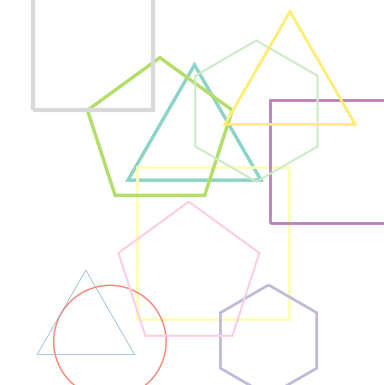[{"shape": "triangle", "thickness": 2.5, "radius": 1.0, "center": [0.505, 0.632]}, {"shape": "square", "thickness": 2, "radius": 0.99, "center": [0.554, 0.369]}, {"shape": "hexagon", "thickness": 2, "radius": 0.72, "center": [0.698, 0.116]}, {"shape": "circle", "thickness": 1, "radius": 0.73, "center": [0.286, 0.113]}, {"shape": "triangle", "thickness": 0.5, "radius": 0.73, "center": [0.223, 0.152]}, {"shape": "pentagon", "thickness": 2.5, "radius": 0.99, "center": [0.415, 0.652]}, {"shape": "pentagon", "thickness": 1.5, "radius": 0.96, "center": [0.491, 0.284]}, {"shape": "square", "thickness": 3, "radius": 0.78, "center": [0.241, 0.871]}, {"shape": "square", "thickness": 2, "radius": 0.8, "center": [0.861, 0.581]}, {"shape": "hexagon", "thickness": 1.5, "radius": 0.92, "center": [0.666, 0.711]}, {"shape": "triangle", "thickness": 2, "radius": 0.98, "center": [0.753, 0.775]}]